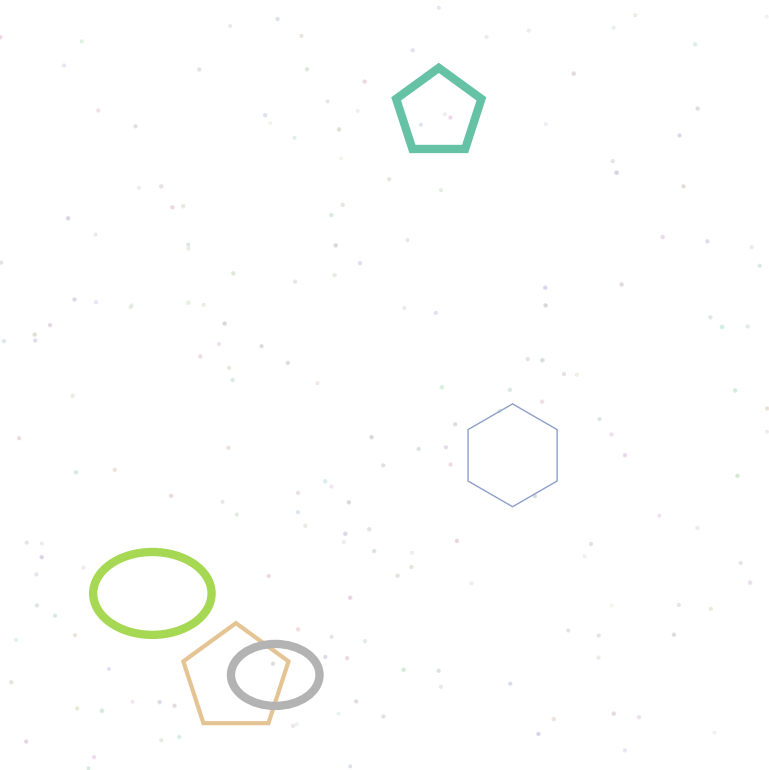[{"shape": "pentagon", "thickness": 3, "radius": 0.29, "center": [0.57, 0.854]}, {"shape": "hexagon", "thickness": 0.5, "radius": 0.33, "center": [0.666, 0.409]}, {"shape": "oval", "thickness": 3, "radius": 0.38, "center": [0.198, 0.229]}, {"shape": "pentagon", "thickness": 1.5, "radius": 0.36, "center": [0.306, 0.119]}, {"shape": "oval", "thickness": 3, "radius": 0.29, "center": [0.357, 0.123]}]